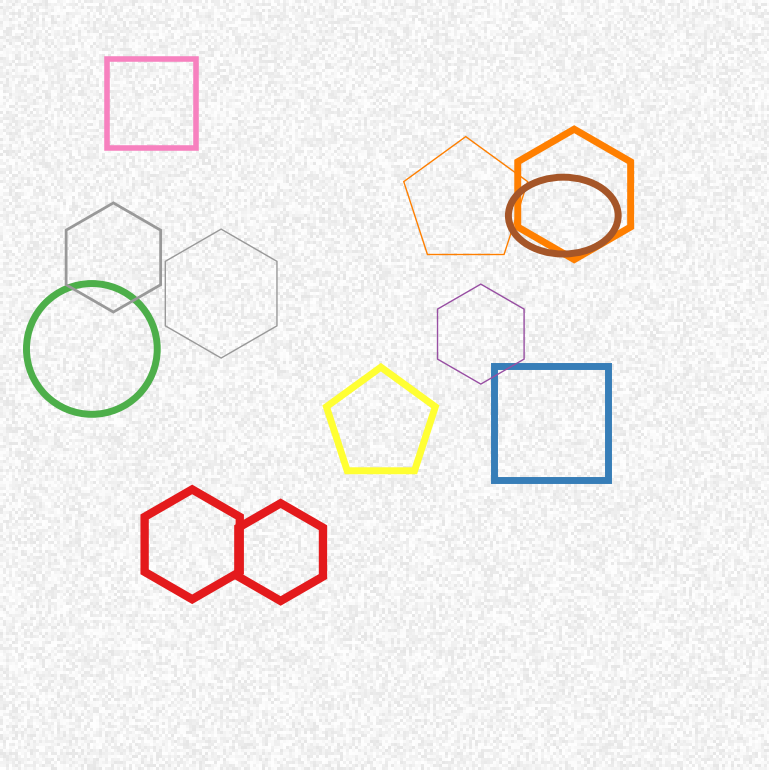[{"shape": "hexagon", "thickness": 3, "radius": 0.32, "center": [0.364, 0.283]}, {"shape": "hexagon", "thickness": 3, "radius": 0.36, "center": [0.25, 0.293]}, {"shape": "square", "thickness": 2.5, "radius": 0.37, "center": [0.715, 0.45]}, {"shape": "circle", "thickness": 2.5, "radius": 0.42, "center": [0.119, 0.547]}, {"shape": "hexagon", "thickness": 0.5, "radius": 0.32, "center": [0.624, 0.566]}, {"shape": "pentagon", "thickness": 0.5, "radius": 0.42, "center": [0.605, 0.738]}, {"shape": "hexagon", "thickness": 2.5, "radius": 0.42, "center": [0.746, 0.748]}, {"shape": "pentagon", "thickness": 2.5, "radius": 0.37, "center": [0.495, 0.449]}, {"shape": "oval", "thickness": 2.5, "radius": 0.36, "center": [0.732, 0.72]}, {"shape": "square", "thickness": 2, "radius": 0.29, "center": [0.197, 0.866]}, {"shape": "hexagon", "thickness": 1, "radius": 0.35, "center": [0.147, 0.666]}, {"shape": "hexagon", "thickness": 0.5, "radius": 0.42, "center": [0.287, 0.619]}]